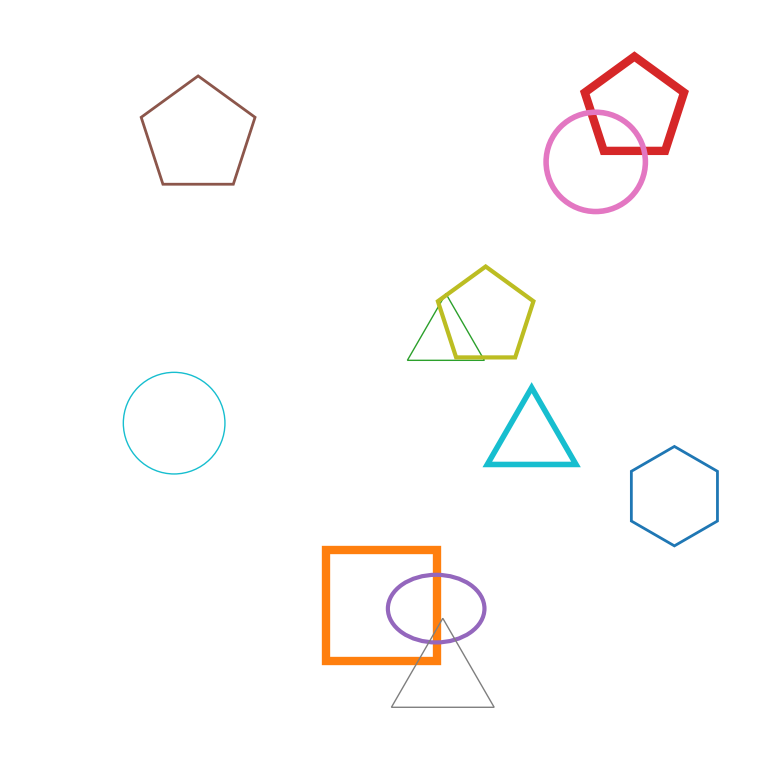[{"shape": "hexagon", "thickness": 1, "radius": 0.32, "center": [0.876, 0.356]}, {"shape": "square", "thickness": 3, "radius": 0.36, "center": [0.496, 0.214]}, {"shape": "triangle", "thickness": 0.5, "radius": 0.29, "center": [0.579, 0.561]}, {"shape": "pentagon", "thickness": 3, "radius": 0.34, "center": [0.824, 0.859]}, {"shape": "oval", "thickness": 1.5, "radius": 0.31, "center": [0.566, 0.21]}, {"shape": "pentagon", "thickness": 1, "radius": 0.39, "center": [0.257, 0.824]}, {"shape": "circle", "thickness": 2, "radius": 0.32, "center": [0.774, 0.79]}, {"shape": "triangle", "thickness": 0.5, "radius": 0.39, "center": [0.575, 0.12]}, {"shape": "pentagon", "thickness": 1.5, "radius": 0.33, "center": [0.631, 0.589]}, {"shape": "triangle", "thickness": 2, "radius": 0.33, "center": [0.69, 0.43]}, {"shape": "circle", "thickness": 0.5, "radius": 0.33, "center": [0.226, 0.45]}]